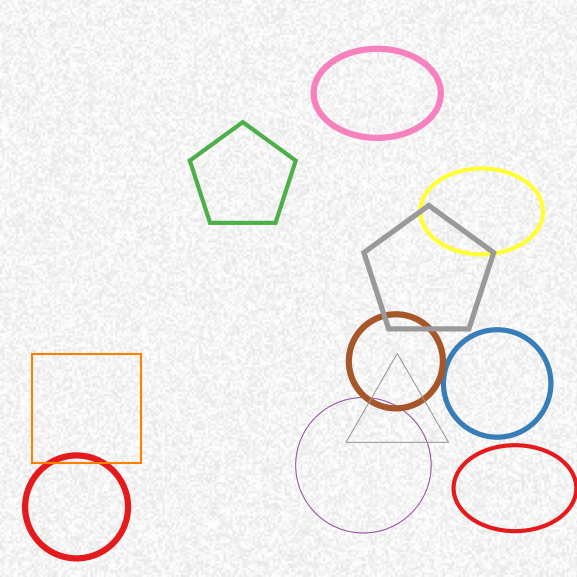[{"shape": "oval", "thickness": 2, "radius": 0.53, "center": [0.892, 0.154]}, {"shape": "circle", "thickness": 3, "radius": 0.45, "center": [0.133, 0.121]}, {"shape": "circle", "thickness": 2.5, "radius": 0.47, "center": [0.861, 0.335]}, {"shape": "pentagon", "thickness": 2, "radius": 0.48, "center": [0.42, 0.691]}, {"shape": "circle", "thickness": 0.5, "radius": 0.59, "center": [0.629, 0.194]}, {"shape": "square", "thickness": 1, "radius": 0.47, "center": [0.15, 0.292]}, {"shape": "oval", "thickness": 2, "radius": 0.53, "center": [0.834, 0.633]}, {"shape": "circle", "thickness": 3, "radius": 0.41, "center": [0.685, 0.373]}, {"shape": "oval", "thickness": 3, "radius": 0.55, "center": [0.653, 0.838]}, {"shape": "triangle", "thickness": 0.5, "radius": 0.51, "center": [0.688, 0.284]}, {"shape": "pentagon", "thickness": 2.5, "radius": 0.59, "center": [0.743, 0.525]}]